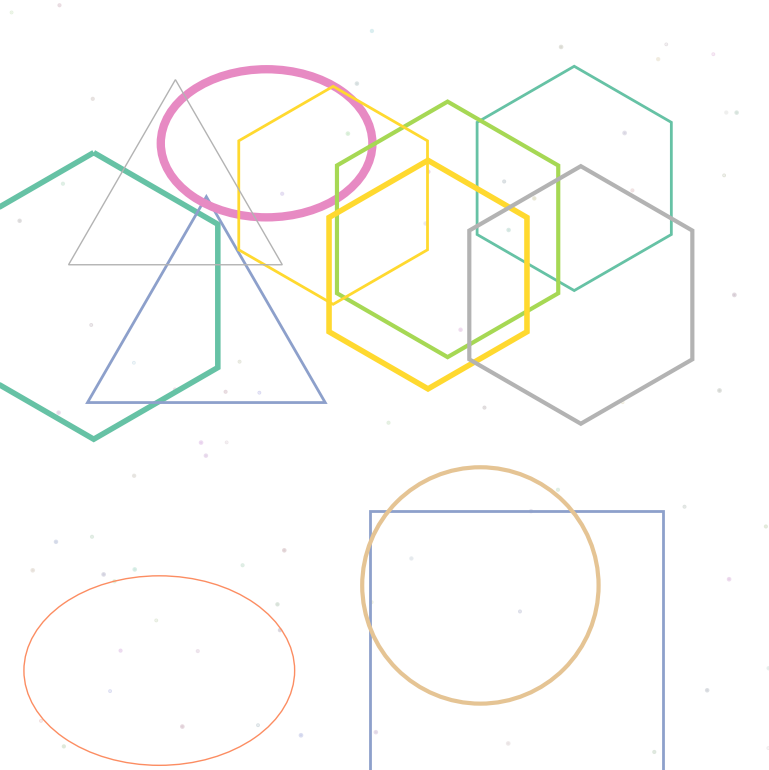[{"shape": "hexagon", "thickness": 1, "radius": 0.73, "center": [0.746, 0.768]}, {"shape": "hexagon", "thickness": 2, "radius": 0.93, "center": [0.122, 0.616]}, {"shape": "oval", "thickness": 0.5, "radius": 0.88, "center": [0.207, 0.129]}, {"shape": "triangle", "thickness": 1, "radius": 0.89, "center": [0.268, 0.566]}, {"shape": "square", "thickness": 1, "radius": 0.95, "center": [0.67, 0.146]}, {"shape": "oval", "thickness": 3, "radius": 0.69, "center": [0.346, 0.814]}, {"shape": "hexagon", "thickness": 1.5, "radius": 0.83, "center": [0.581, 0.702]}, {"shape": "hexagon", "thickness": 1, "radius": 0.71, "center": [0.433, 0.746]}, {"shape": "hexagon", "thickness": 2, "radius": 0.74, "center": [0.556, 0.643]}, {"shape": "circle", "thickness": 1.5, "radius": 0.77, "center": [0.624, 0.24]}, {"shape": "triangle", "thickness": 0.5, "radius": 0.8, "center": [0.228, 0.736]}, {"shape": "hexagon", "thickness": 1.5, "radius": 0.84, "center": [0.754, 0.617]}]